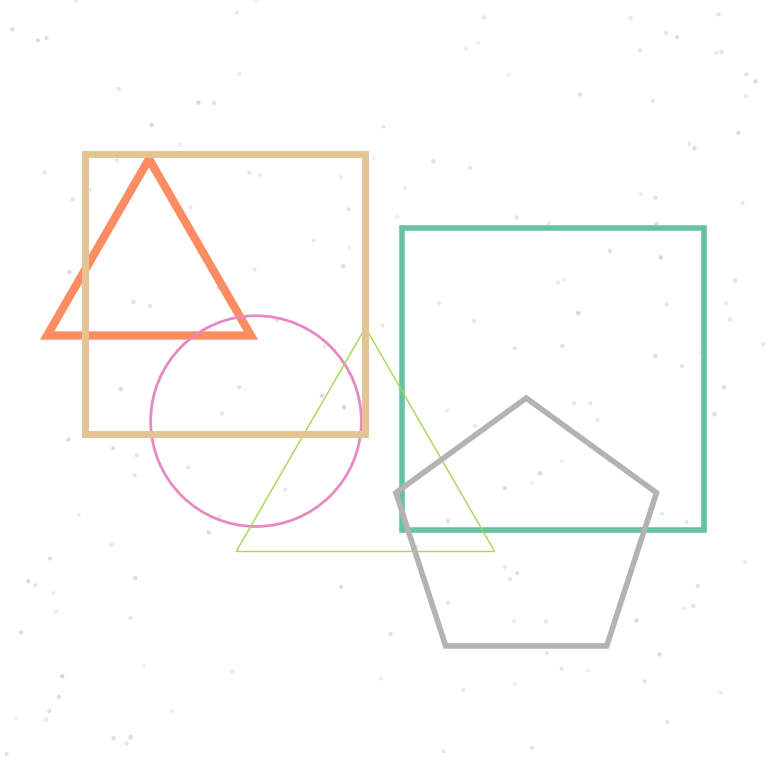[{"shape": "square", "thickness": 2, "radius": 0.98, "center": [0.718, 0.508]}, {"shape": "triangle", "thickness": 3, "radius": 0.76, "center": [0.194, 0.641]}, {"shape": "circle", "thickness": 1, "radius": 0.68, "center": [0.332, 0.453]}, {"shape": "triangle", "thickness": 0.5, "radius": 0.97, "center": [0.475, 0.381]}, {"shape": "square", "thickness": 2.5, "radius": 0.91, "center": [0.292, 0.618]}, {"shape": "pentagon", "thickness": 2, "radius": 0.89, "center": [0.683, 0.305]}]